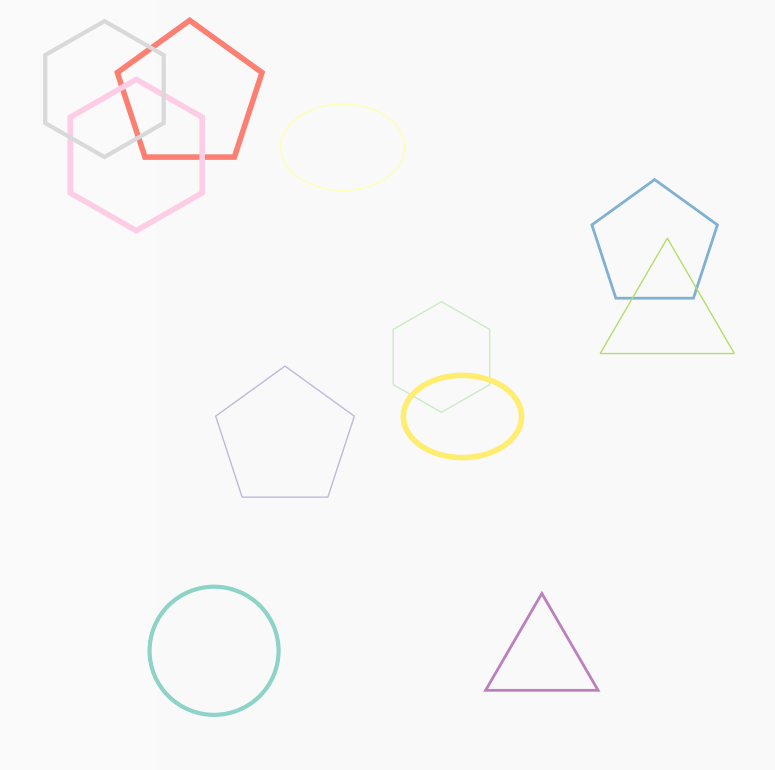[{"shape": "circle", "thickness": 1.5, "radius": 0.42, "center": [0.276, 0.155]}, {"shape": "oval", "thickness": 0.5, "radius": 0.4, "center": [0.442, 0.809]}, {"shape": "pentagon", "thickness": 0.5, "radius": 0.47, "center": [0.368, 0.43]}, {"shape": "pentagon", "thickness": 2, "radius": 0.49, "center": [0.245, 0.875]}, {"shape": "pentagon", "thickness": 1, "radius": 0.43, "center": [0.845, 0.682]}, {"shape": "triangle", "thickness": 0.5, "radius": 0.5, "center": [0.861, 0.591]}, {"shape": "hexagon", "thickness": 2, "radius": 0.49, "center": [0.176, 0.799]}, {"shape": "hexagon", "thickness": 1.5, "radius": 0.44, "center": [0.135, 0.884]}, {"shape": "triangle", "thickness": 1, "radius": 0.42, "center": [0.699, 0.145]}, {"shape": "hexagon", "thickness": 0.5, "radius": 0.36, "center": [0.57, 0.536]}, {"shape": "oval", "thickness": 2, "radius": 0.38, "center": [0.597, 0.459]}]